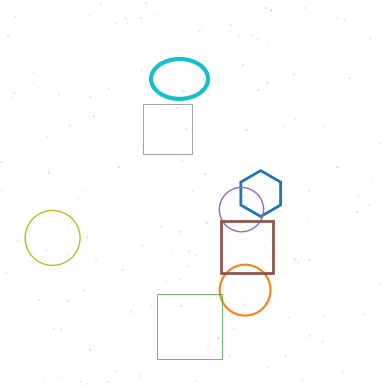[{"shape": "hexagon", "thickness": 2, "radius": 0.3, "center": [0.677, 0.497]}, {"shape": "circle", "thickness": 1.5, "radius": 0.33, "center": [0.637, 0.246]}, {"shape": "square", "thickness": 0.5, "radius": 0.42, "center": [0.492, 0.152]}, {"shape": "circle", "thickness": 1, "radius": 0.29, "center": [0.627, 0.456]}, {"shape": "square", "thickness": 2, "radius": 0.34, "center": [0.641, 0.359]}, {"shape": "square", "thickness": 0.5, "radius": 0.32, "center": [0.435, 0.665]}, {"shape": "circle", "thickness": 1, "radius": 0.36, "center": [0.137, 0.382]}, {"shape": "oval", "thickness": 3, "radius": 0.37, "center": [0.466, 0.795]}]